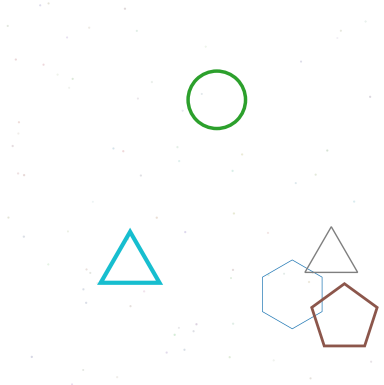[{"shape": "hexagon", "thickness": 0.5, "radius": 0.45, "center": [0.759, 0.235]}, {"shape": "circle", "thickness": 2.5, "radius": 0.37, "center": [0.563, 0.741]}, {"shape": "pentagon", "thickness": 2, "radius": 0.45, "center": [0.895, 0.174]}, {"shape": "triangle", "thickness": 1, "radius": 0.4, "center": [0.86, 0.332]}, {"shape": "triangle", "thickness": 3, "radius": 0.44, "center": [0.338, 0.31]}]